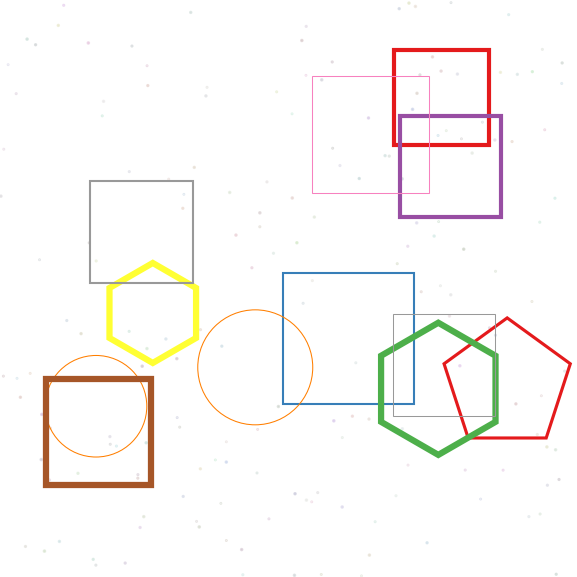[{"shape": "square", "thickness": 2, "radius": 0.41, "center": [0.764, 0.83]}, {"shape": "pentagon", "thickness": 1.5, "radius": 0.57, "center": [0.878, 0.334]}, {"shape": "square", "thickness": 1, "radius": 0.57, "center": [0.604, 0.413]}, {"shape": "hexagon", "thickness": 3, "radius": 0.57, "center": [0.759, 0.326]}, {"shape": "square", "thickness": 2, "radius": 0.44, "center": [0.78, 0.711]}, {"shape": "circle", "thickness": 0.5, "radius": 0.44, "center": [0.166, 0.296]}, {"shape": "circle", "thickness": 0.5, "radius": 0.5, "center": [0.442, 0.363]}, {"shape": "hexagon", "thickness": 3, "radius": 0.43, "center": [0.265, 0.457]}, {"shape": "square", "thickness": 3, "radius": 0.46, "center": [0.17, 0.251]}, {"shape": "square", "thickness": 0.5, "radius": 0.51, "center": [0.642, 0.766]}, {"shape": "square", "thickness": 0.5, "radius": 0.44, "center": [0.769, 0.367]}, {"shape": "square", "thickness": 1, "radius": 0.44, "center": [0.245, 0.597]}]